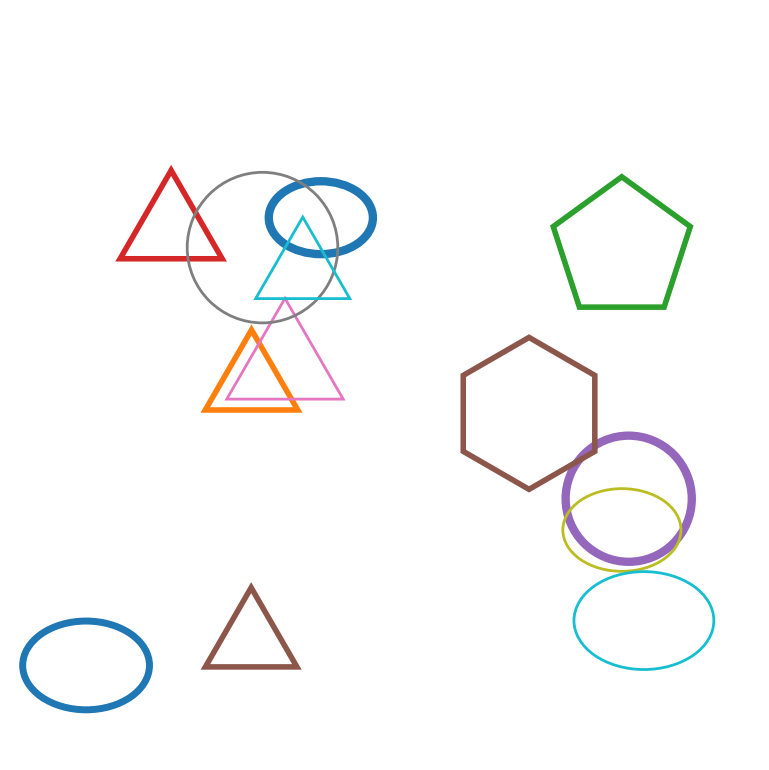[{"shape": "oval", "thickness": 3, "radius": 0.34, "center": [0.417, 0.717]}, {"shape": "oval", "thickness": 2.5, "radius": 0.41, "center": [0.112, 0.136]}, {"shape": "triangle", "thickness": 2, "radius": 0.35, "center": [0.327, 0.502]}, {"shape": "pentagon", "thickness": 2, "radius": 0.47, "center": [0.807, 0.677]}, {"shape": "triangle", "thickness": 2, "radius": 0.38, "center": [0.222, 0.702]}, {"shape": "circle", "thickness": 3, "radius": 0.41, "center": [0.817, 0.352]}, {"shape": "hexagon", "thickness": 2, "radius": 0.49, "center": [0.687, 0.463]}, {"shape": "triangle", "thickness": 2, "radius": 0.34, "center": [0.326, 0.168]}, {"shape": "triangle", "thickness": 1, "radius": 0.44, "center": [0.37, 0.525]}, {"shape": "circle", "thickness": 1, "radius": 0.49, "center": [0.341, 0.678]}, {"shape": "oval", "thickness": 1, "radius": 0.38, "center": [0.808, 0.312]}, {"shape": "triangle", "thickness": 1, "radius": 0.35, "center": [0.393, 0.647]}, {"shape": "oval", "thickness": 1, "radius": 0.45, "center": [0.836, 0.194]}]